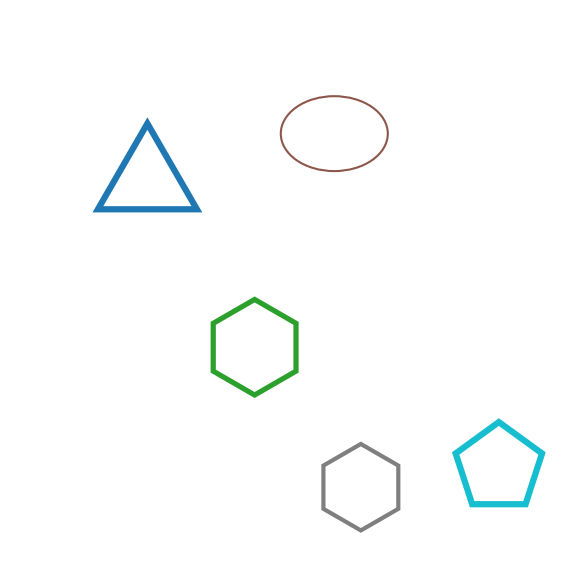[{"shape": "triangle", "thickness": 3, "radius": 0.49, "center": [0.255, 0.686]}, {"shape": "hexagon", "thickness": 2.5, "radius": 0.41, "center": [0.441, 0.398]}, {"shape": "oval", "thickness": 1, "radius": 0.46, "center": [0.579, 0.768]}, {"shape": "hexagon", "thickness": 2, "radius": 0.37, "center": [0.625, 0.155]}, {"shape": "pentagon", "thickness": 3, "radius": 0.39, "center": [0.864, 0.19]}]